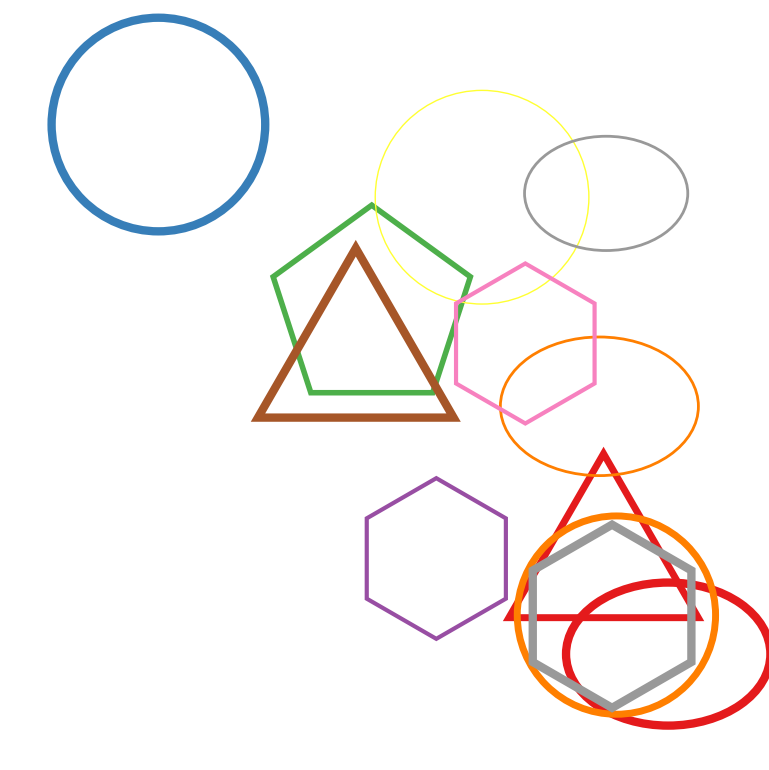[{"shape": "triangle", "thickness": 2.5, "radius": 0.71, "center": [0.784, 0.269]}, {"shape": "oval", "thickness": 3, "radius": 0.66, "center": [0.868, 0.151]}, {"shape": "circle", "thickness": 3, "radius": 0.69, "center": [0.206, 0.838]}, {"shape": "pentagon", "thickness": 2, "radius": 0.67, "center": [0.483, 0.599]}, {"shape": "hexagon", "thickness": 1.5, "radius": 0.52, "center": [0.567, 0.275]}, {"shape": "oval", "thickness": 1, "radius": 0.64, "center": [0.778, 0.472]}, {"shape": "circle", "thickness": 2.5, "radius": 0.64, "center": [0.801, 0.201]}, {"shape": "circle", "thickness": 0.5, "radius": 0.69, "center": [0.626, 0.744]}, {"shape": "triangle", "thickness": 3, "radius": 0.73, "center": [0.462, 0.531]}, {"shape": "hexagon", "thickness": 1.5, "radius": 0.52, "center": [0.682, 0.554]}, {"shape": "oval", "thickness": 1, "radius": 0.53, "center": [0.787, 0.749]}, {"shape": "hexagon", "thickness": 3, "radius": 0.59, "center": [0.795, 0.2]}]